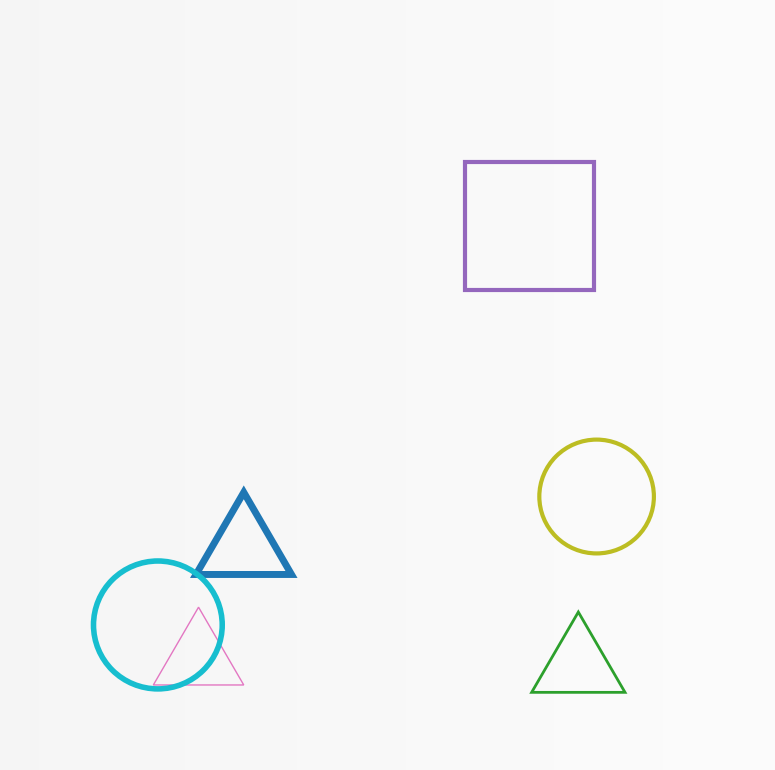[{"shape": "triangle", "thickness": 2.5, "radius": 0.36, "center": [0.315, 0.289]}, {"shape": "triangle", "thickness": 1, "radius": 0.35, "center": [0.746, 0.136]}, {"shape": "square", "thickness": 1.5, "radius": 0.42, "center": [0.684, 0.707]}, {"shape": "triangle", "thickness": 0.5, "radius": 0.34, "center": [0.256, 0.144]}, {"shape": "circle", "thickness": 1.5, "radius": 0.37, "center": [0.77, 0.355]}, {"shape": "circle", "thickness": 2, "radius": 0.42, "center": [0.204, 0.188]}]